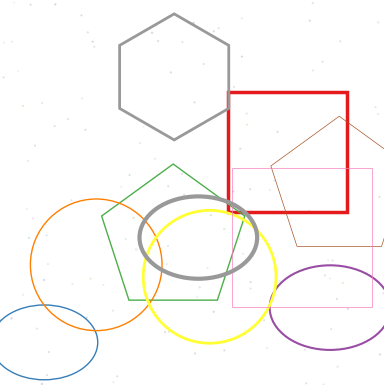[{"shape": "square", "thickness": 2.5, "radius": 0.78, "center": [0.747, 0.605]}, {"shape": "oval", "thickness": 1, "radius": 0.69, "center": [0.115, 0.111]}, {"shape": "pentagon", "thickness": 1, "radius": 0.98, "center": [0.45, 0.378]}, {"shape": "oval", "thickness": 1.5, "radius": 0.78, "center": [0.857, 0.201]}, {"shape": "circle", "thickness": 1, "radius": 0.85, "center": [0.25, 0.312]}, {"shape": "circle", "thickness": 2, "radius": 0.86, "center": [0.544, 0.281]}, {"shape": "pentagon", "thickness": 0.5, "radius": 0.93, "center": [0.881, 0.511]}, {"shape": "square", "thickness": 0.5, "radius": 0.91, "center": [0.784, 0.384]}, {"shape": "hexagon", "thickness": 2, "radius": 0.82, "center": [0.452, 0.8]}, {"shape": "oval", "thickness": 3, "radius": 0.76, "center": [0.515, 0.383]}]